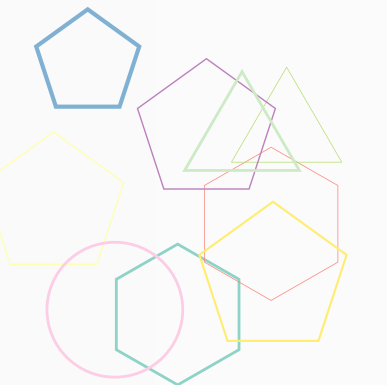[{"shape": "hexagon", "thickness": 2, "radius": 0.91, "center": [0.459, 0.183]}, {"shape": "pentagon", "thickness": 1, "radius": 0.95, "center": [0.138, 0.467]}, {"shape": "hexagon", "thickness": 0.5, "radius": 0.99, "center": [0.7, 0.419]}, {"shape": "pentagon", "thickness": 3, "radius": 0.7, "center": [0.226, 0.836]}, {"shape": "triangle", "thickness": 0.5, "radius": 0.82, "center": [0.74, 0.661]}, {"shape": "circle", "thickness": 2, "radius": 0.88, "center": [0.296, 0.196]}, {"shape": "pentagon", "thickness": 1, "radius": 0.94, "center": [0.533, 0.66]}, {"shape": "triangle", "thickness": 2, "radius": 0.86, "center": [0.625, 0.643]}, {"shape": "pentagon", "thickness": 1.5, "radius": 1.0, "center": [0.704, 0.276]}]